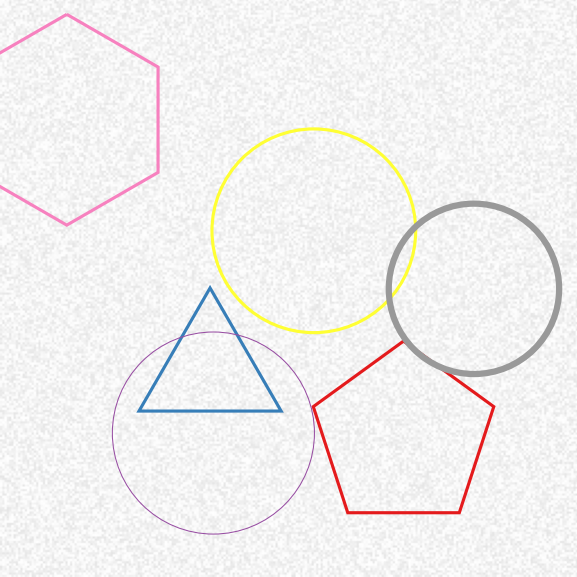[{"shape": "pentagon", "thickness": 1.5, "radius": 0.82, "center": [0.699, 0.244]}, {"shape": "triangle", "thickness": 1.5, "radius": 0.71, "center": [0.364, 0.358]}, {"shape": "circle", "thickness": 0.5, "radius": 0.87, "center": [0.37, 0.249]}, {"shape": "circle", "thickness": 1.5, "radius": 0.88, "center": [0.543, 0.6]}, {"shape": "hexagon", "thickness": 1.5, "radius": 0.91, "center": [0.116, 0.792]}, {"shape": "circle", "thickness": 3, "radius": 0.74, "center": [0.821, 0.499]}]